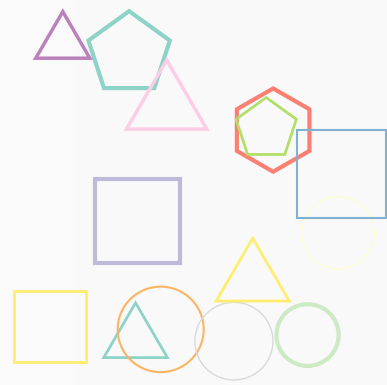[{"shape": "pentagon", "thickness": 3, "radius": 0.55, "center": [0.333, 0.861]}, {"shape": "triangle", "thickness": 2, "radius": 0.47, "center": [0.35, 0.119]}, {"shape": "circle", "thickness": 0.5, "radius": 0.47, "center": [0.873, 0.395]}, {"shape": "square", "thickness": 3, "radius": 0.55, "center": [0.355, 0.426]}, {"shape": "hexagon", "thickness": 3, "radius": 0.54, "center": [0.705, 0.662]}, {"shape": "square", "thickness": 1.5, "radius": 0.57, "center": [0.882, 0.548]}, {"shape": "circle", "thickness": 1.5, "radius": 0.56, "center": [0.415, 0.144]}, {"shape": "pentagon", "thickness": 2, "radius": 0.41, "center": [0.687, 0.665]}, {"shape": "triangle", "thickness": 2.5, "radius": 0.6, "center": [0.43, 0.724]}, {"shape": "circle", "thickness": 1, "radius": 0.5, "center": [0.604, 0.114]}, {"shape": "triangle", "thickness": 2.5, "radius": 0.4, "center": [0.162, 0.889]}, {"shape": "circle", "thickness": 3, "radius": 0.4, "center": [0.794, 0.13]}, {"shape": "triangle", "thickness": 2, "radius": 0.54, "center": [0.652, 0.272]}, {"shape": "square", "thickness": 2, "radius": 0.46, "center": [0.129, 0.152]}]